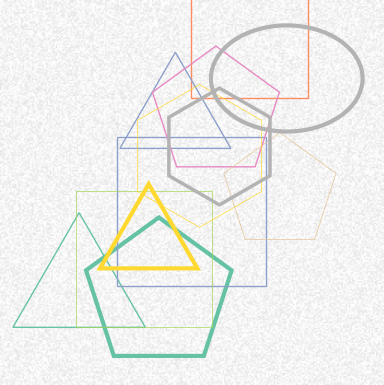[{"shape": "triangle", "thickness": 1, "radius": 0.99, "center": [0.205, 0.249]}, {"shape": "pentagon", "thickness": 3, "radius": 0.99, "center": [0.413, 0.236]}, {"shape": "square", "thickness": 1, "radius": 0.76, "center": [0.647, 0.896]}, {"shape": "square", "thickness": 1, "radius": 0.97, "center": [0.498, 0.45]}, {"shape": "triangle", "thickness": 1, "radius": 0.83, "center": [0.456, 0.698]}, {"shape": "pentagon", "thickness": 1, "radius": 0.87, "center": [0.561, 0.707]}, {"shape": "square", "thickness": 0.5, "radius": 0.88, "center": [0.374, 0.328]}, {"shape": "triangle", "thickness": 3, "radius": 0.73, "center": [0.386, 0.376]}, {"shape": "hexagon", "thickness": 0.5, "radius": 0.93, "center": [0.518, 0.595]}, {"shape": "pentagon", "thickness": 0.5, "radius": 0.77, "center": [0.727, 0.502]}, {"shape": "hexagon", "thickness": 2.5, "radius": 0.76, "center": [0.57, 0.62]}, {"shape": "oval", "thickness": 3, "radius": 0.98, "center": [0.745, 0.796]}]